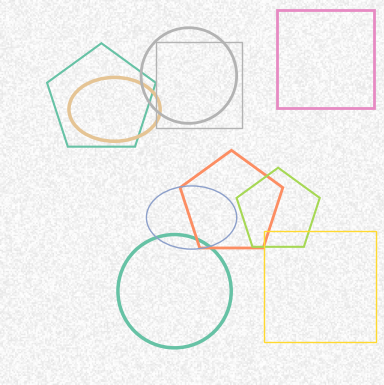[{"shape": "circle", "thickness": 2.5, "radius": 0.74, "center": [0.453, 0.244]}, {"shape": "pentagon", "thickness": 1.5, "radius": 0.74, "center": [0.263, 0.739]}, {"shape": "pentagon", "thickness": 2, "radius": 0.7, "center": [0.601, 0.469]}, {"shape": "oval", "thickness": 1, "radius": 0.59, "center": [0.498, 0.435]}, {"shape": "square", "thickness": 2, "radius": 0.64, "center": [0.846, 0.846]}, {"shape": "pentagon", "thickness": 1.5, "radius": 0.57, "center": [0.722, 0.451]}, {"shape": "square", "thickness": 1, "radius": 0.72, "center": [0.831, 0.256]}, {"shape": "oval", "thickness": 2.5, "radius": 0.59, "center": [0.298, 0.716]}, {"shape": "square", "thickness": 1, "radius": 0.56, "center": [0.517, 0.78]}, {"shape": "circle", "thickness": 2, "radius": 0.62, "center": [0.491, 0.804]}]